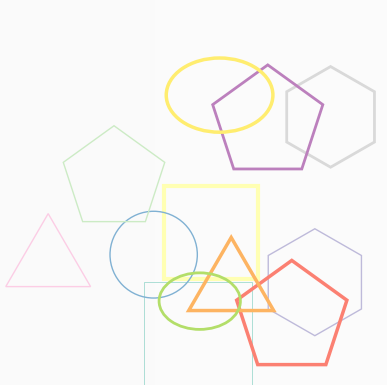[{"shape": "square", "thickness": 0.5, "radius": 0.7, "center": [0.511, 0.128]}, {"shape": "square", "thickness": 3, "radius": 0.61, "center": [0.544, 0.395]}, {"shape": "hexagon", "thickness": 1, "radius": 0.69, "center": [0.812, 0.267]}, {"shape": "pentagon", "thickness": 2.5, "radius": 0.75, "center": [0.753, 0.174]}, {"shape": "circle", "thickness": 1, "radius": 0.56, "center": [0.397, 0.339]}, {"shape": "triangle", "thickness": 2.5, "radius": 0.63, "center": [0.597, 0.257]}, {"shape": "oval", "thickness": 2, "radius": 0.52, "center": [0.515, 0.218]}, {"shape": "triangle", "thickness": 1, "radius": 0.63, "center": [0.124, 0.319]}, {"shape": "hexagon", "thickness": 2, "radius": 0.65, "center": [0.853, 0.696]}, {"shape": "pentagon", "thickness": 2, "radius": 0.75, "center": [0.691, 0.682]}, {"shape": "pentagon", "thickness": 1, "radius": 0.69, "center": [0.294, 0.536]}, {"shape": "oval", "thickness": 2.5, "radius": 0.69, "center": [0.567, 0.753]}]